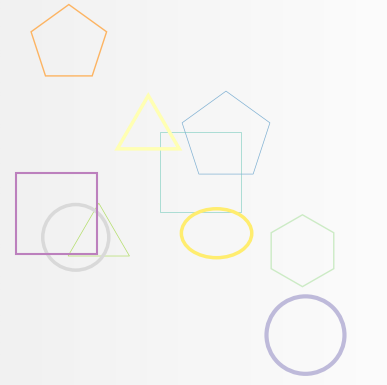[{"shape": "square", "thickness": 0.5, "radius": 0.52, "center": [0.518, 0.553]}, {"shape": "triangle", "thickness": 2.5, "radius": 0.46, "center": [0.383, 0.66]}, {"shape": "circle", "thickness": 3, "radius": 0.5, "center": [0.788, 0.13]}, {"shape": "pentagon", "thickness": 0.5, "radius": 0.6, "center": [0.583, 0.644]}, {"shape": "pentagon", "thickness": 1, "radius": 0.51, "center": [0.178, 0.886]}, {"shape": "triangle", "thickness": 0.5, "radius": 0.46, "center": [0.255, 0.381]}, {"shape": "circle", "thickness": 2.5, "radius": 0.43, "center": [0.195, 0.384]}, {"shape": "square", "thickness": 1.5, "radius": 0.52, "center": [0.145, 0.445]}, {"shape": "hexagon", "thickness": 1, "radius": 0.47, "center": [0.781, 0.349]}, {"shape": "oval", "thickness": 2.5, "radius": 0.45, "center": [0.559, 0.394]}]